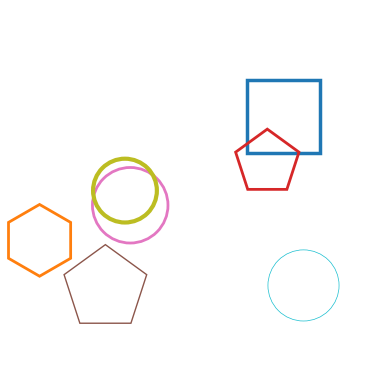[{"shape": "square", "thickness": 2.5, "radius": 0.47, "center": [0.736, 0.697]}, {"shape": "hexagon", "thickness": 2, "radius": 0.47, "center": [0.103, 0.376]}, {"shape": "pentagon", "thickness": 2, "radius": 0.43, "center": [0.694, 0.578]}, {"shape": "pentagon", "thickness": 1, "radius": 0.56, "center": [0.274, 0.252]}, {"shape": "circle", "thickness": 2, "radius": 0.49, "center": [0.338, 0.467]}, {"shape": "circle", "thickness": 3, "radius": 0.41, "center": [0.325, 0.505]}, {"shape": "circle", "thickness": 0.5, "radius": 0.46, "center": [0.788, 0.259]}]